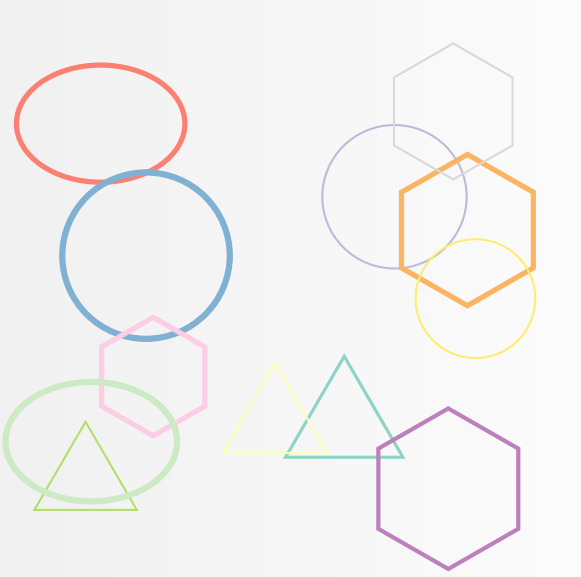[{"shape": "triangle", "thickness": 1.5, "radius": 0.58, "center": [0.592, 0.266]}, {"shape": "triangle", "thickness": 1, "radius": 0.52, "center": [0.473, 0.267]}, {"shape": "circle", "thickness": 1, "radius": 0.62, "center": [0.679, 0.658]}, {"shape": "oval", "thickness": 2.5, "radius": 0.72, "center": [0.173, 0.785]}, {"shape": "circle", "thickness": 3, "radius": 0.72, "center": [0.251, 0.556]}, {"shape": "hexagon", "thickness": 2.5, "radius": 0.65, "center": [0.804, 0.601]}, {"shape": "triangle", "thickness": 1, "radius": 0.51, "center": [0.147, 0.167]}, {"shape": "hexagon", "thickness": 2.5, "radius": 0.51, "center": [0.264, 0.347]}, {"shape": "hexagon", "thickness": 1, "radius": 0.59, "center": [0.78, 0.806]}, {"shape": "hexagon", "thickness": 2, "radius": 0.69, "center": [0.771, 0.153]}, {"shape": "oval", "thickness": 3, "radius": 0.74, "center": [0.157, 0.234]}, {"shape": "circle", "thickness": 1, "radius": 0.51, "center": [0.818, 0.482]}]